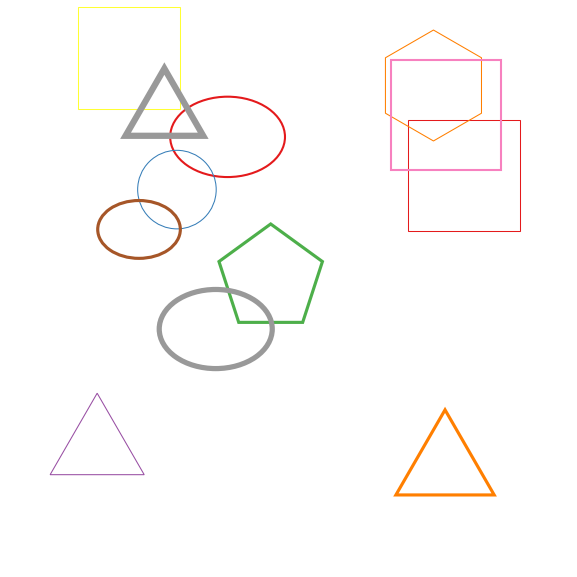[{"shape": "oval", "thickness": 1, "radius": 0.5, "center": [0.394, 0.762]}, {"shape": "square", "thickness": 0.5, "radius": 0.48, "center": [0.804, 0.695]}, {"shape": "circle", "thickness": 0.5, "radius": 0.34, "center": [0.306, 0.671]}, {"shape": "pentagon", "thickness": 1.5, "radius": 0.47, "center": [0.469, 0.517]}, {"shape": "triangle", "thickness": 0.5, "radius": 0.47, "center": [0.168, 0.224]}, {"shape": "triangle", "thickness": 1.5, "radius": 0.49, "center": [0.771, 0.191]}, {"shape": "hexagon", "thickness": 0.5, "radius": 0.48, "center": [0.751, 0.851]}, {"shape": "square", "thickness": 0.5, "radius": 0.44, "center": [0.223, 0.899]}, {"shape": "oval", "thickness": 1.5, "radius": 0.36, "center": [0.241, 0.602]}, {"shape": "square", "thickness": 1, "radius": 0.48, "center": [0.772, 0.8]}, {"shape": "oval", "thickness": 2.5, "radius": 0.49, "center": [0.374, 0.429]}, {"shape": "triangle", "thickness": 3, "radius": 0.39, "center": [0.285, 0.803]}]